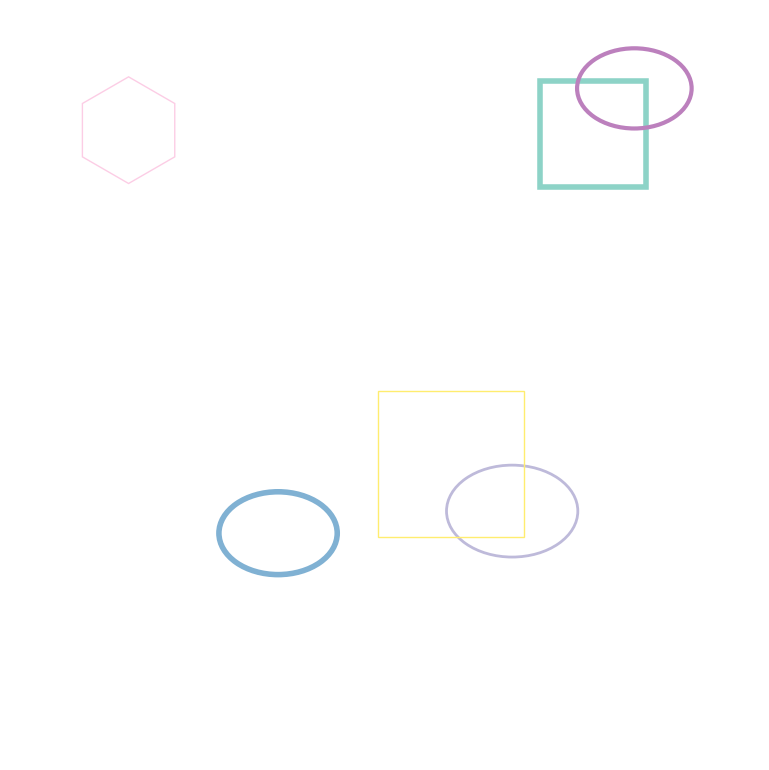[{"shape": "square", "thickness": 2, "radius": 0.35, "center": [0.77, 0.826]}, {"shape": "oval", "thickness": 1, "radius": 0.43, "center": [0.665, 0.336]}, {"shape": "oval", "thickness": 2, "radius": 0.38, "center": [0.361, 0.308]}, {"shape": "hexagon", "thickness": 0.5, "radius": 0.35, "center": [0.167, 0.831]}, {"shape": "oval", "thickness": 1.5, "radius": 0.37, "center": [0.824, 0.885]}, {"shape": "square", "thickness": 0.5, "radius": 0.47, "center": [0.586, 0.397]}]